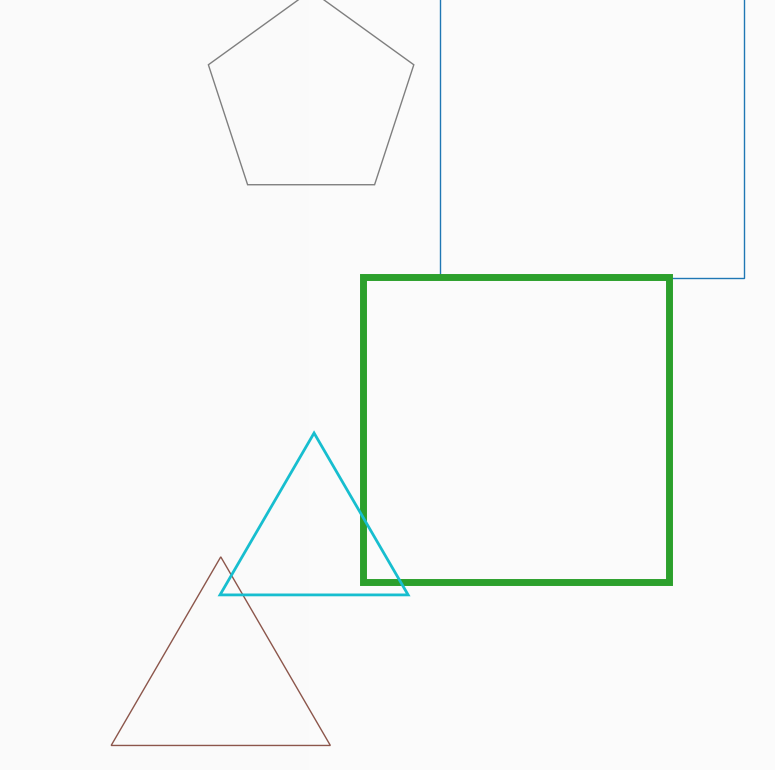[{"shape": "square", "thickness": 0.5, "radius": 0.98, "center": [0.764, 0.835]}, {"shape": "square", "thickness": 2.5, "radius": 0.99, "center": [0.666, 0.442]}, {"shape": "triangle", "thickness": 0.5, "radius": 0.82, "center": [0.285, 0.114]}, {"shape": "pentagon", "thickness": 0.5, "radius": 0.7, "center": [0.401, 0.873]}, {"shape": "triangle", "thickness": 1, "radius": 0.7, "center": [0.405, 0.297]}]